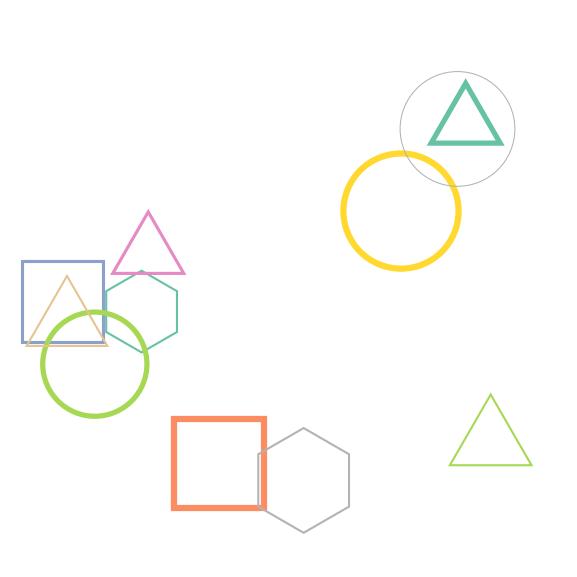[{"shape": "triangle", "thickness": 2.5, "radius": 0.35, "center": [0.806, 0.786]}, {"shape": "hexagon", "thickness": 1, "radius": 0.35, "center": [0.245, 0.46]}, {"shape": "square", "thickness": 3, "radius": 0.39, "center": [0.38, 0.197]}, {"shape": "square", "thickness": 1.5, "radius": 0.35, "center": [0.109, 0.477]}, {"shape": "triangle", "thickness": 1.5, "radius": 0.35, "center": [0.257, 0.561]}, {"shape": "triangle", "thickness": 1, "radius": 0.41, "center": [0.85, 0.234]}, {"shape": "circle", "thickness": 2.5, "radius": 0.45, "center": [0.164, 0.369]}, {"shape": "circle", "thickness": 3, "radius": 0.5, "center": [0.694, 0.634]}, {"shape": "triangle", "thickness": 1, "radius": 0.4, "center": [0.116, 0.44]}, {"shape": "hexagon", "thickness": 1, "radius": 0.45, "center": [0.526, 0.167]}, {"shape": "circle", "thickness": 0.5, "radius": 0.5, "center": [0.792, 0.776]}]